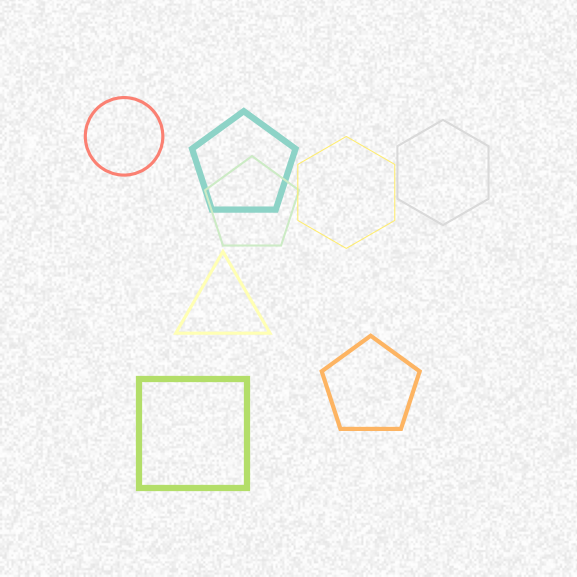[{"shape": "pentagon", "thickness": 3, "radius": 0.47, "center": [0.422, 0.712]}, {"shape": "triangle", "thickness": 1.5, "radius": 0.47, "center": [0.386, 0.469]}, {"shape": "circle", "thickness": 1.5, "radius": 0.34, "center": [0.215, 0.763]}, {"shape": "pentagon", "thickness": 2, "radius": 0.45, "center": [0.642, 0.329]}, {"shape": "square", "thickness": 3, "radius": 0.47, "center": [0.335, 0.249]}, {"shape": "hexagon", "thickness": 1, "radius": 0.46, "center": [0.767, 0.7]}, {"shape": "pentagon", "thickness": 1, "radius": 0.43, "center": [0.436, 0.643]}, {"shape": "hexagon", "thickness": 0.5, "radius": 0.48, "center": [0.6, 0.666]}]